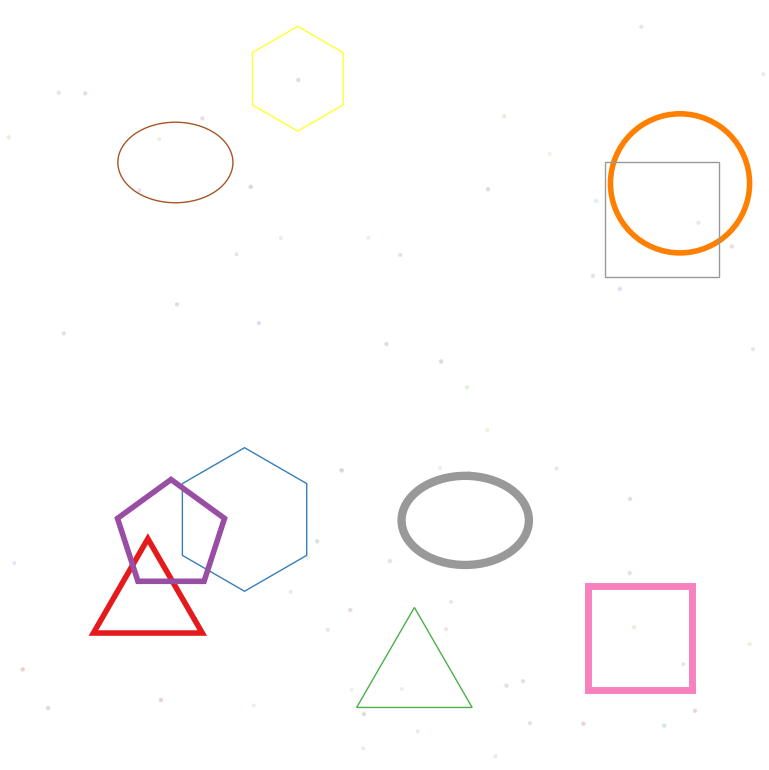[{"shape": "triangle", "thickness": 2, "radius": 0.41, "center": [0.192, 0.219]}, {"shape": "hexagon", "thickness": 0.5, "radius": 0.47, "center": [0.318, 0.325]}, {"shape": "triangle", "thickness": 0.5, "radius": 0.43, "center": [0.538, 0.125]}, {"shape": "pentagon", "thickness": 2, "radius": 0.37, "center": [0.222, 0.304]}, {"shape": "circle", "thickness": 2, "radius": 0.45, "center": [0.883, 0.762]}, {"shape": "hexagon", "thickness": 0.5, "radius": 0.34, "center": [0.387, 0.898]}, {"shape": "oval", "thickness": 0.5, "radius": 0.37, "center": [0.228, 0.789]}, {"shape": "square", "thickness": 2.5, "radius": 0.34, "center": [0.831, 0.172]}, {"shape": "oval", "thickness": 3, "radius": 0.41, "center": [0.604, 0.324]}, {"shape": "square", "thickness": 0.5, "radius": 0.37, "center": [0.86, 0.715]}]